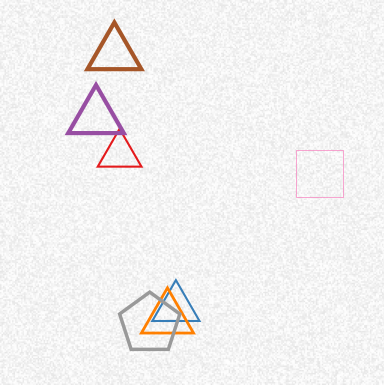[{"shape": "triangle", "thickness": 1.5, "radius": 0.33, "center": [0.311, 0.6]}, {"shape": "triangle", "thickness": 1.5, "radius": 0.35, "center": [0.457, 0.202]}, {"shape": "triangle", "thickness": 3, "radius": 0.42, "center": [0.249, 0.696]}, {"shape": "triangle", "thickness": 2, "radius": 0.39, "center": [0.435, 0.174]}, {"shape": "triangle", "thickness": 3, "radius": 0.4, "center": [0.297, 0.861]}, {"shape": "square", "thickness": 0.5, "radius": 0.31, "center": [0.829, 0.549]}, {"shape": "pentagon", "thickness": 2.5, "radius": 0.41, "center": [0.389, 0.159]}]